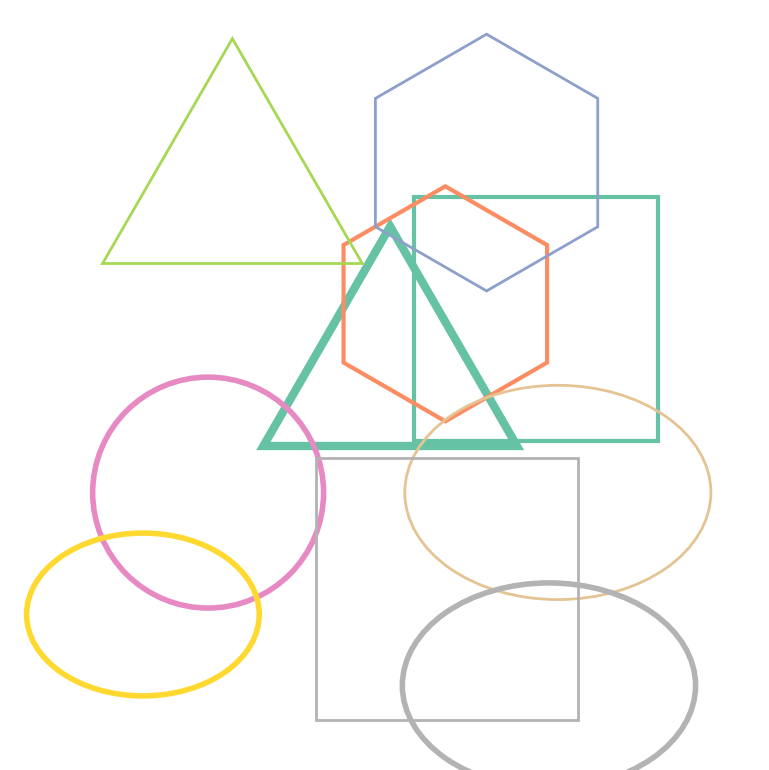[{"shape": "triangle", "thickness": 3, "radius": 0.95, "center": [0.507, 0.516]}, {"shape": "square", "thickness": 1.5, "radius": 0.79, "center": [0.696, 0.586]}, {"shape": "hexagon", "thickness": 1.5, "radius": 0.76, "center": [0.578, 0.605]}, {"shape": "hexagon", "thickness": 1, "radius": 0.83, "center": [0.632, 0.789]}, {"shape": "circle", "thickness": 2, "radius": 0.75, "center": [0.27, 0.36]}, {"shape": "triangle", "thickness": 1, "radius": 0.97, "center": [0.302, 0.755]}, {"shape": "oval", "thickness": 2, "radius": 0.76, "center": [0.186, 0.202]}, {"shape": "oval", "thickness": 1, "radius": 0.99, "center": [0.724, 0.36]}, {"shape": "oval", "thickness": 2, "radius": 0.95, "center": [0.713, 0.11]}, {"shape": "square", "thickness": 1, "radius": 0.85, "center": [0.58, 0.235]}]